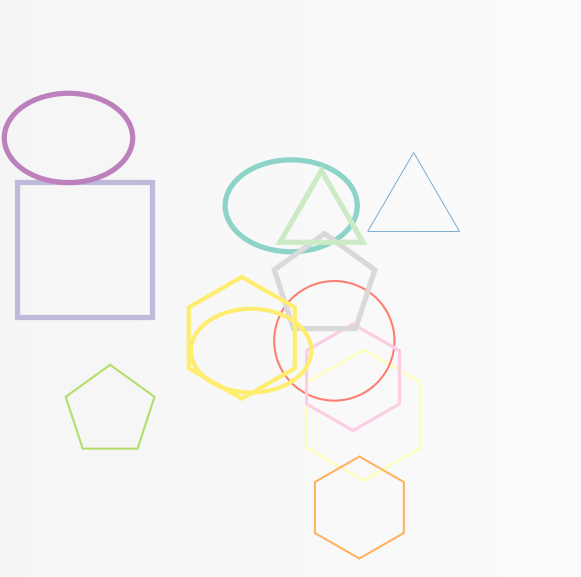[{"shape": "oval", "thickness": 2.5, "radius": 0.57, "center": [0.501, 0.643]}, {"shape": "hexagon", "thickness": 1, "radius": 0.57, "center": [0.626, 0.28]}, {"shape": "square", "thickness": 2.5, "radius": 0.58, "center": [0.145, 0.567]}, {"shape": "circle", "thickness": 1, "radius": 0.52, "center": [0.575, 0.409]}, {"shape": "triangle", "thickness": 0.5, "radius": 0.46, "center": [0.712, 0.644]}, {"shape": "hexagon", "thickness": 1, "radius": 0.44, "center": [0.618, 0.12]}, {"shape": "pentagon", "thickness": 1, "radius": 0.4, "center": [0.189, 0.287]}, {"shape": "hexagon", "thickness": 1.5, "radius": 0.46, "center": [0.607, 0.346]}, {"shape": "pentagon", "thickness": 2.5, "radius": 0.45, "center": [0.558, 0.504]}, {"shape": "oval", "thickness": 2.5, "radius": 0.55, "center": [0.118, 0.76]}, {"shape": "triangle", "thickness": 2.5, "radius": 0.41, "center": [0.553, 0.621]}, {"shape": "hexagon", "thickness": 2, "radius": 0.53, "center": [0.416, 0.414]}, {"shape": "oval", "thickness": 2, "radius": 0.52, "center": [0.432, 0.392]}]